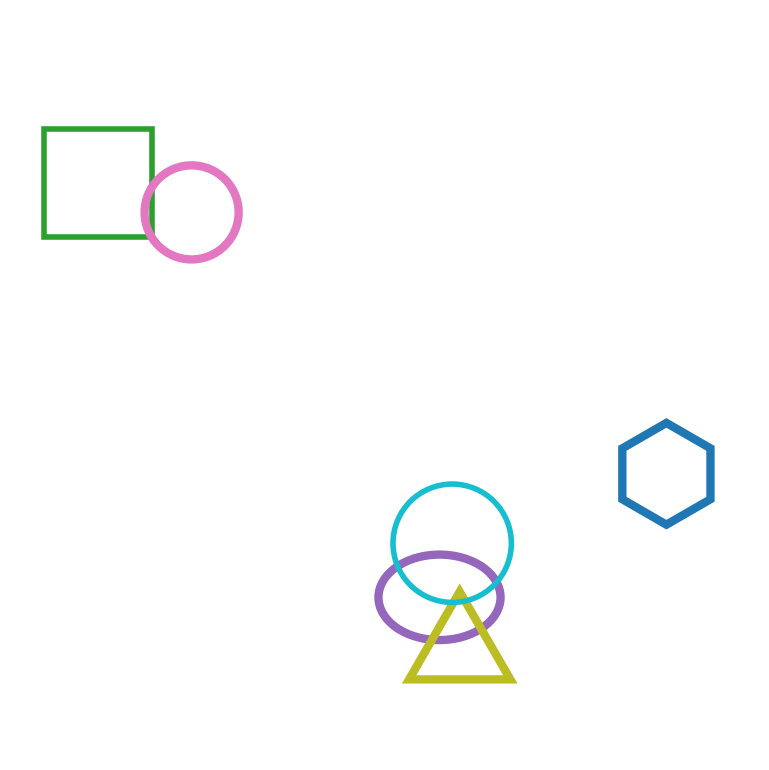[{"shape": "hexagon", "thickness": 3, "radius": 0.33, "center": [0.865, 0.385]}, {"shape": "square", "thickness": 2, "radius": 0.35, "center": [0.127, 0.762]}, {"shape": "oval", "thickness": 3, "radius": 0.4, "center": [0.571, 0.224]}, {"shape": "circle", "thickness": 3, "radius": 0.31, "center": [0.249, 0.724]}, {"shape": "triangle", "thickness": 3, "radius": 0.38, "center": [0.597, 0.156]}, {"shape": "circle", "thickness": 2, "radius": 0.38, "center": [0.587, 0.295]}]